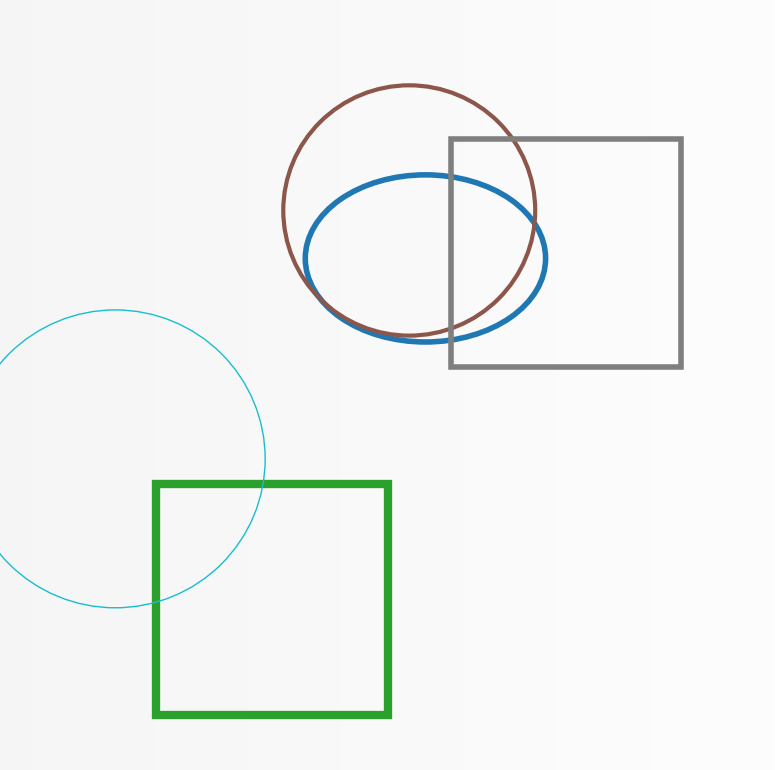[{"shape": "oval", "thickness": 2, "radius": 0.78, "center": [0.549, 0.664]}, {"shape": "square", "thickness": 3, "radius": 0.75, "center": [0.351, 0.221]}, {"shape": "circle", "thickness": 1.5, "radius": 0.81, "center": [0.528, 0.727]}, {"shape": "square", "thickness": 2, "radius": 0.74, "center": [0.73, 0.671]}, {"shape": "circle", "thickness": 0.5, "radius": 0.97, "center": [0.149, 0.404]}]